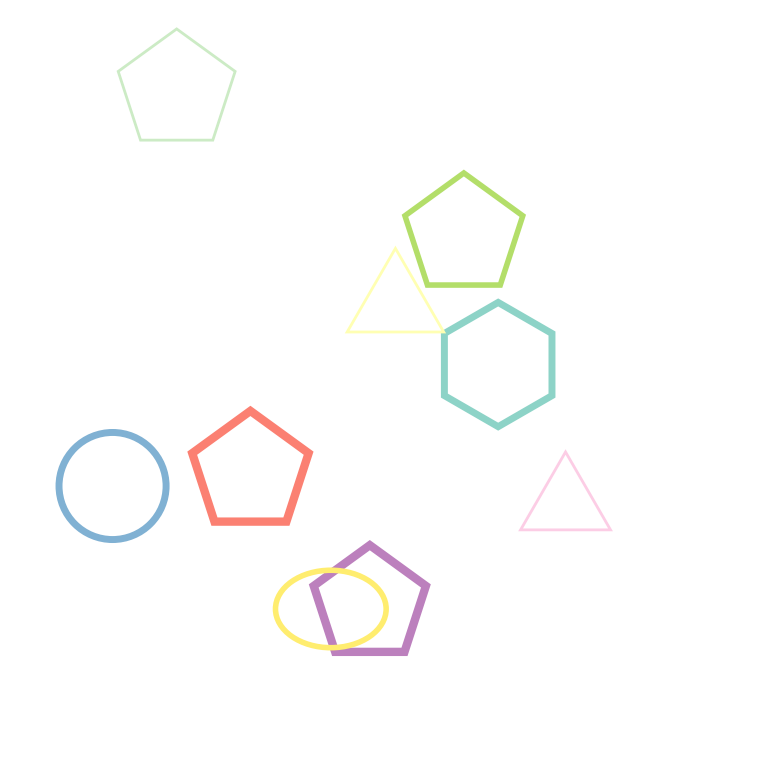[{"shape": "hexagon", "thickness": 2.5, "radius": 0.4, "center": [0.647, 0.527]}, {"shape": "triangle", "thickness": 1, "radius": 0.36, "center": [0.514, 0.605]}, {"shape": "pentagon", "thickness": 3, "radius": 0.4, "center": [0.325, 0.387]}, {"shape": "circle", "thickness": 2.5, "radius": 0.35, "center": [0.146, 0.369]}, {"shape": "pentagon", "thickness": 2, "radius": 0.4, "center": [0.602, 0.695]}, {"shape": "triangle", "thickness": 1, "radius": 0.34, "center": [0.734, 0.346]}, {"shape": "pentagon", "thickness": 3, "radius": 0.38, "center": [0.48, 0.215]}, {"shape": "pentagon", "thickness": 1, "radius": 0.4, "center": [0.229, 0.883]}, {"shape": "oval", "thickness": 2, "radius": 0.36, "center": [0.43, 0.209]}]